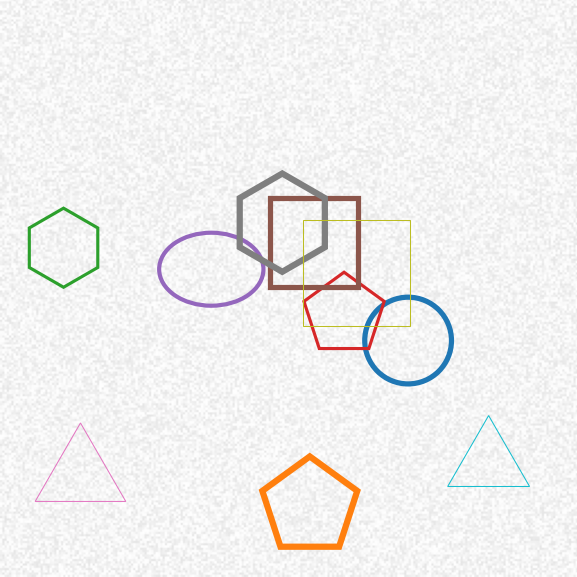[{"shape": "circle", "thickness": 2.5, "radius": 0.38, "center": [0.707, 0.409]}, {"shape": "pentagon", "thickness": 3, "radius": 0.43, "center": [0.536, 0.122]}, {"shape": "hexagon", "thickness": 1.5, "radius": 0.34, "center": [0.11, 0.57]}, {"shape": "pentagon", "thickness": 1.5, "radius": 0.37, "center": [0.596, 0.455]}, {"shape": "oval", "thickness": 2, "radius": 0.45, "center": [0.366, 0.533]}, {"shape": "square", "thickness": 2.5, "radius": 0.38, "center": [0.544, 0.579]}, {"shape": "triangle", "thickness": 0.5, "radius": 0.45, "center": [0.139, 0.176]}, {"shape": "hexagon", "thickness": 3, "radius": 0.43, "center": [0.489, 0.614]}, {"shape": "square", "thickness": 0.5, "radius": 0.46, "center": [0.617, 0.527]}, {"shape": "triangle", "thickness": 0.5, "radius": 0.41, "center": [0.846, 0.198]}]